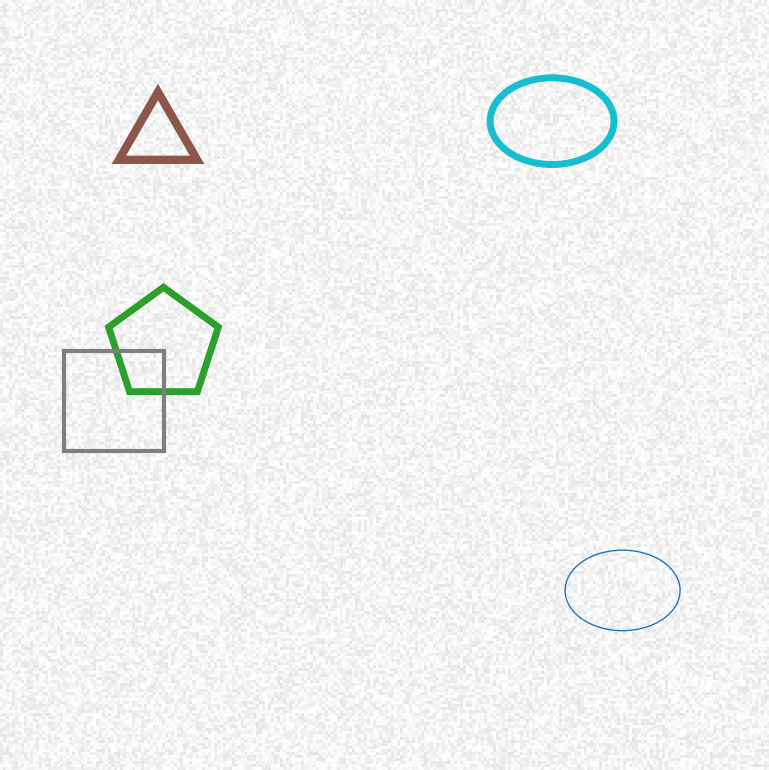[{"shape": "oval", "thickness": 0.5, "radius": 0.37, "center": [0.809, 0.233]}, {"shape": "pentagon", "thickness": 2.5, "radius": 0.37, "center": [0.212, 0.552]}, {"shape": "triangle", "thickness": 3, "radius": 0.29, "center": [0.205, 0.822]}, {"shape": "square", "thickness": 1.5, "radius": 0.33, "center": [0.148, 0.479]}, {"shape": "oval", "thickness": 2.5, "radius": 0.4, "center": [0.717, 0.843]}]